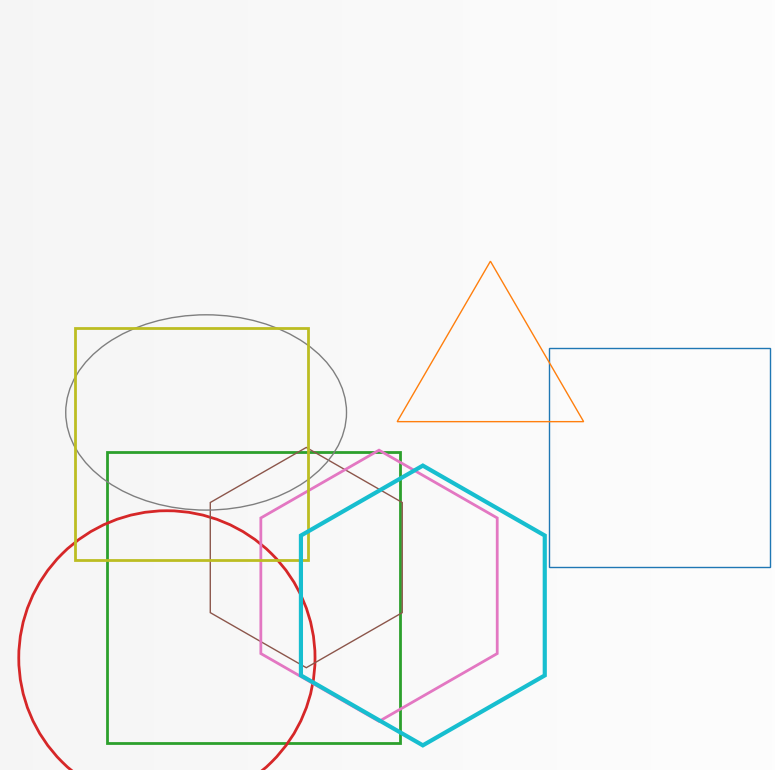[{"shape": "square", "thickness": 0.5, "radius": 0.71, "center": [0.851, 0.406]}, {"shape": "triangle", "thickness": 0.5, "radius": 0.69, "center": [0.633, 0.522]}, {"shape": "square", "thickness": 1, "radius": 0.95, "center": [0.328, 0.224]}, {"shape": "circle", "thickness": 1, "radius": 0.96, "center": [0.215, 0.146]}, {"shape": "hexagon", "thickness": 0.5, "radius": 0.72, "center": [0.395, 0.276]}, {"shape": "hexagon", "thickness": 1, "radius": 0.88, "center": [0.489, 0.239]}, {"shape": "oval", "thickness": 0.5, "radius": 0.91, "center": [0.266, 0.464]}, {"shape": "square", "thickness": 1, "radius": 0.75, "center": [0.247, 0.423]}, {"shape": "hexagon", "thickness": 1.5, "radius": 0.91, "center": [0.546, 0.214]}]